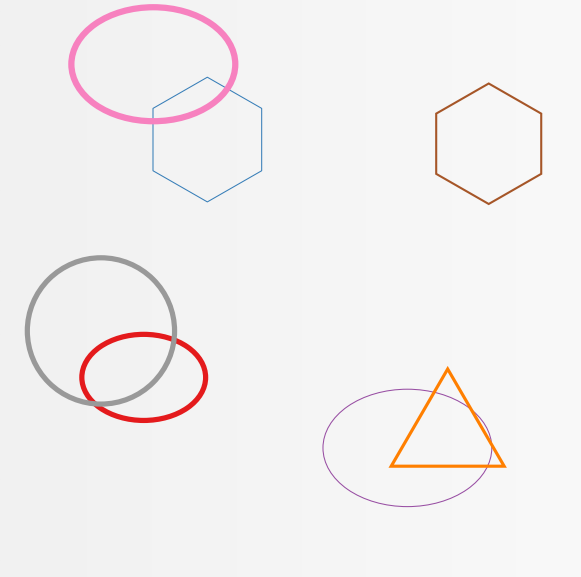[{"shape": "oval", "thickness": 2.5, "radius": 0.53, "center": [0.247, 0.346]}, {"shape": "hexagon", "thickness": 0.5, "radius": 0.54, "center": [0.357, 0.757]}, {"shape": "oval", "thickness": 0.5, "radius": 0.73, "center": [0.701, 0.224]}, {"shape": "triangle", "thickness": 1.5, "radius": 0.56, "center": [0.77, 0.248]}, {"shape": "hexagon", "thickness": 1, "radius": 0.52, "center": [0.841, 0.75]}, {"shape": "oval", "thickness": 3, "radius": 0.7, "center": [0.264, 0.888]}, {"shape": "circle", "thickness": 2.5, "radius": 0.63, "center": [0.174, 0.426]}]